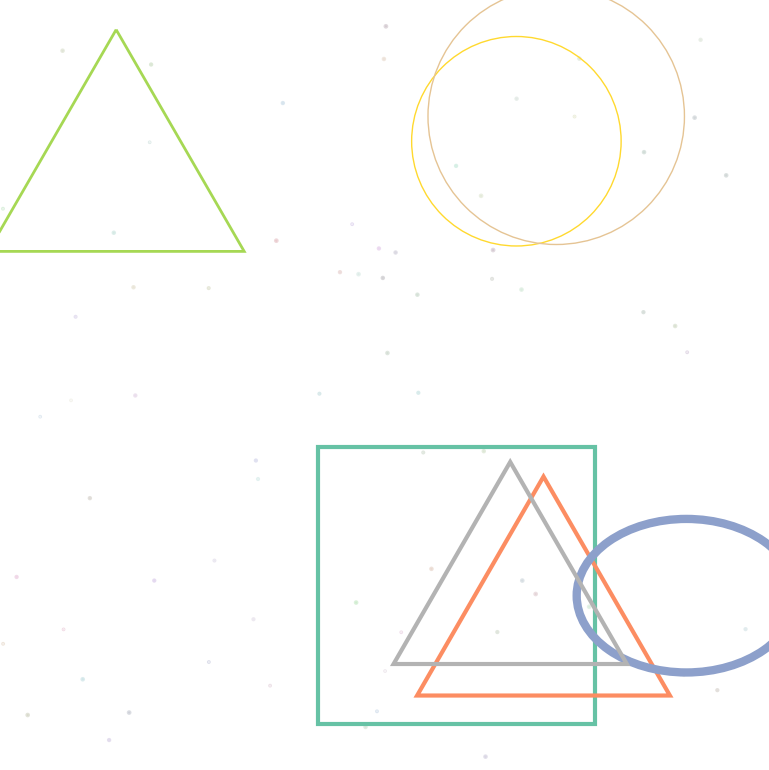[{"shape": "square", "thickness": 1.5, "radius": 0.9, "center": [0.592, 0.239]}, {"shape": "triangle", "thickness": 1.5, "radius": 0.95, "center": [0.706, 0.191]}, {"shape": "oval", "thickness": 3, "radius": 0.71, "center": [0.891, 0.226]}, {"shape": "triangle", "thickness": 1, "radius": 0.96, "center": [0.151, 0.77]}, {"shape": "circle", "thickness": 0.5, "radius": 0.68, "center": [0.671, 0.817]}, {"shape": "circle", "thickness": 0.5, "radius": 0.83, "center": [0.722, 0.849]}, {"shape": "triangle", "thickness": 1.5, "radius": 0.87, "center": [0.663, 0.225]}]